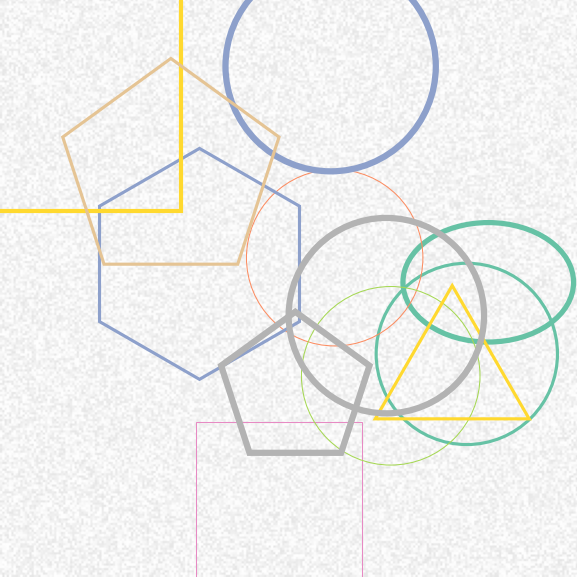[{"shape": "circle", "thickness": 1.5, "radius": 0.78, "center": [0.808, 0.386]}, {"shape": "oval", "thickness": 2.5, "radius": 0.74, "center": [0.845, 0.51]}, {"shape": "circle", "thickness": 0.5, "radius": 0.76, "center": [0.58, 0.553]}, {"shape": "hexagon", "thickness": 1.5, "radius": 1.0, "center": [0.345, 0.542]}, {"shape": "circle", "thickness": 3, "radius": 0.91, "center": [0.573, 0.885]}, {"shape": "square", "thickness": 0.5, "radius": 0.72, "center": [0.483, 0.125]}, {"shape": "circle", "thickness": 0.5, "radius": 0.77, "center": [0.677, 0.348]}, {"shape": "square", "thickness": 2, "radius": 0.94, "center": [0.126, 0.822]}, {"shape": "triangle", "thickness": 1.5, "radius": 0.77, "center": [0.783, 0.351]}, {"shape": "pentagon", "thickness": 1.5, "radius": 0.98, "center": [0.296, 0.701]}, {"shape": "circle", "thickness": 3, "radius": 0.85, "center": [0.669, 0.453]}, {"shape": "pentagon", "thickness": 3, "radius": 0.68, "center": [0.511, 0.324]}]